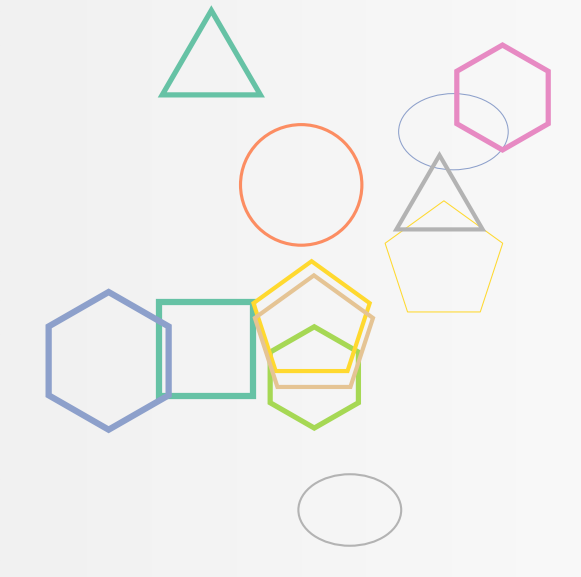[{"shape": "square", "thickness": 3, "radius": 0.4, "center": [0.355, 0.395]}, {"shape": "triangle", "thickness": 2.5, "radius": 0.49, "center": [0.364, 0.884]}, {"shape": "circle", "thickness": 1.5, "radius": 0.52, "center": [0.518, 0.679]}, {"shape": "hexagon", "thickness": 3, "radius": 0.6, "center": [0.187, 0.374]}, {"shape": "oval", "thickness": 0.5, "radius": 0.47, "center": [0.78, 0.771]}, {"shape": "hexagon", "thickness": 2.5, "radius": 0.45, "center": [0.865, 0.83]}, {"shape": "hexagon", "thickness": 2.5, "radius": 0.44, "center": [0.541, 0.346]}, {"shape": "pentagon", "thickness": 2, "radius": 0.53, "center": [0.536, 0.442]}, {"shape": "pentagon", "thickness": 0.5, "radius": 0.53, "center": [0.764, 0.545]}, {"shape": "pentagon", "thickness": 2, "radius": 0.53, "center": [0.54, 0.415]}, {"shape": "oval", "thickness": 1, "radius": 0.44, "center": [0.602, 0.116]}, {"shape": "triangle", "thickness": 2, "radius": 0.43, "center": [0.756, 0.645]}]